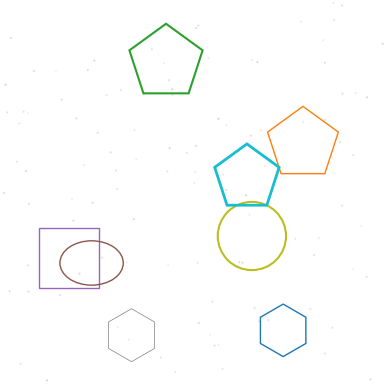[{"shape": "hexagon", "thickness": 1, "radius": 0.34, "center": [0.735, 0.142]}, {"shape": "pentagon", "thickness": 1, "radius": 0.48, "center": [0.787, 0.627]}, {"shape": "pentagon", "thickness": 1.5, "radius": 0.5, "center": [0.431, 0.838]}, {"shape": "square", "thickness": 1, "radius": 0.39, "center": [0.178, 0.331]}, {"shape": "oval", "thickness": 1, "radius": 0.41, "center": [0.238, 0.317]}, {"shape": "hexagon", "thickness": 0.5, "radius": 0.34, "center": [0.342, 0.129]}, {"shape": "circle", "thickness": 1.5, "radius": 0.44, "center": [0.654, 0.387]}, {"shape": "pentagon", "thickness": 2, "radius": 0.44, "center": [0.641, 0.538]}]